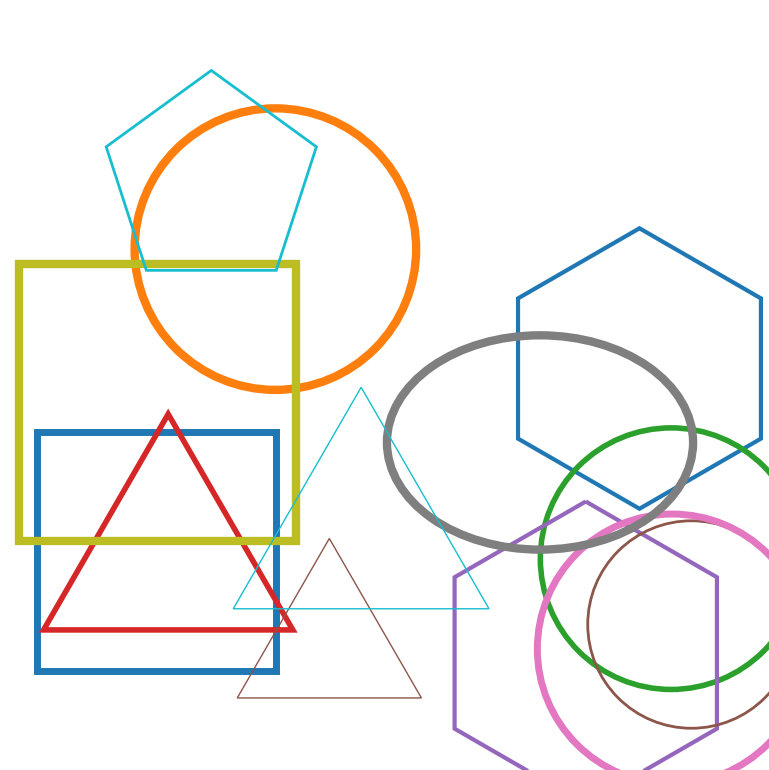[{"shape": "square", "thickness": 2.5, "radius": 0.77, "center": [0.203, 0.284]}, {"shape": "hexagon", "thickness": 1.5, "radius": 0.91, "center": [0.83, 0.521]}, {"shape": "circle", "thickness": 3, "radius": 0.91, "center": [0.358, 0.676]}, {"shape": "circle", "thickness": 2, "radius": 0.85, "center": [0.872, 0.274]}, {"shape": "triangle", "thickness": 2, "radius": 0.93, "center": [0.218, 0.275]}, {"shape": "hexagon", "thickness": 1.5, "radius": 0.98, "center": [0.761, 0.152]}, {"shape": "triangle", "thickness": 0.5, "radius": 0.69, "center": [0.428, 0.163]}, {"shape": "circle", "thickness": 1, "radius": 0.67, "center": [0.898, 0.189]}, {"shape": "circle", "thickness": 2.5, "radius": 0.88, "center": [0.873, 0.157]}, {"shape": "oval", "thickness": 3, "radius": 0.99, "center": [0.701, 0.425]}, {"shape": "square", "thickness": 3, "radius": 0.9, "center": [0.204, 0.477]}, {"shape": "pentagon", "thickness": 1, "radius": 0.72, "center": [0.274, 0.765]}, {"shape": "triangle", "thickness": 0.5, "radius": 0.96, "center": [0.469, 0.305]}]